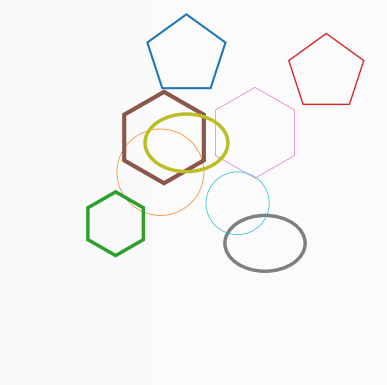[{"shape": "pentagon", "thickness": 1.5, "radius": 0.53, "center": [0.481, 0.857]}, {"shape": "circle", "thickness": 0.5, "radius": 0.56, "center": [0.414, 0.553]}, {"shape": "hexagon", "thickness": 2.5, "radius": 0.41, "center": [0.298, 0.419]}, {"shape": "pentagon", "thickness": 1, "radius": 0.51, "center": [0.842, 0.811]}, {"shape": "hexagon", "thickness": 3, "radius": 0.59, "center": [0.423, 0.643]}, {"shape": "hexagon", "thickness": 0.5, "radius": 0.59, "center": [0.658, 0.655]}, {"shape": "oval", "thickness": 2.5, "radius": 0.52, "center": [0.684, 0.368]}, {"shape": "oval", "thickness": 2.5, "radius": 0.53, "center": [0.481, 0.629]}, {"shape": "circle", "thickness": 0.5, "radius": 0.41, "center": [0.613, 0.472]}]